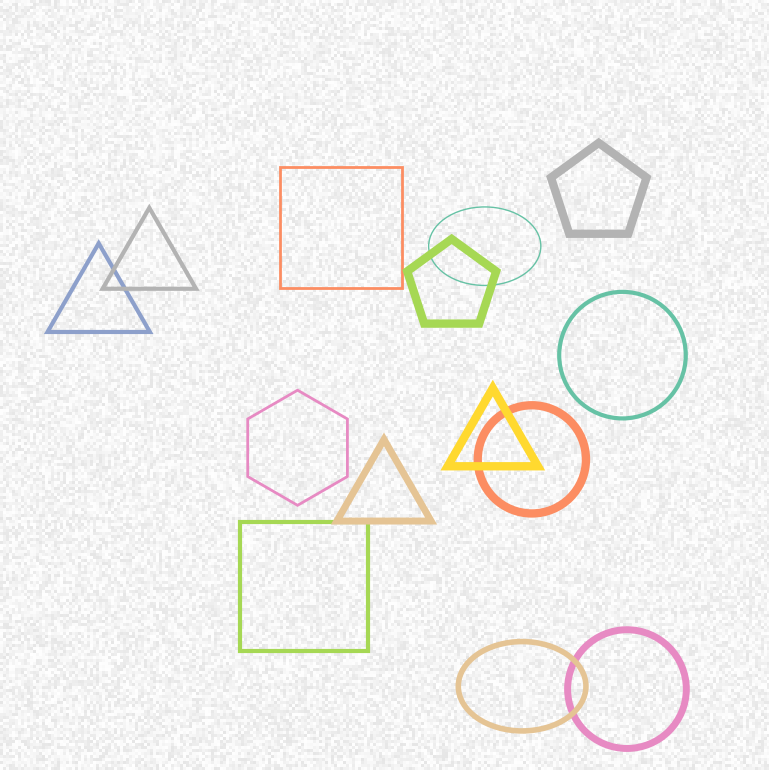[{"shape": "circle", "thickness": 1.5, "radius": 0.41, "center": [0.808, 0.539]}, {"shape": "oval", "thickness": 0.5, "radius": 0.36, "center": [0.63, 0.68]}, {"shape": "square", "thickness": 1, "radius": 0.39, "center": [0.443, 0.705]}, {"shape": "circle", "thickness": 3, "radius": 0.35, "center": [0.691, 0.403]}, {"shape": "triangle", "thickness": 1.5, "radius": 0.38, "center": [0.128, 0.607]}, {"shape": "circle", "thickness": 2.5, "radius": 0.39, "center": [0.814, 0.105]}, {"shape": "hexagon", "thickness": 1, "radius": 0.37, "center": [0.386, 0.419]}, {"shape": "pentagon", "thickness": 3, "radius": 0.3, "center": [0.587, 0.629]}, {"shape": "square", "thickness": 1.5, "radius": 0.42, "center": [0.395, 0.238]}, {"shape": "triangle", "thickness": 3, "radius": 0.34, "center": [0.64, 0.428]}, {"shape": "oval", "thickness": 2, "radius": 0.41, "center": [0.678, 0.109]}, {"shape": "triangle", "thickness": 2.5, "radius": 0.35, "center": [0.499, 0.359]}, {"shape": "triangle", "thickness": 1.5, "radius": 0.35, "center": [0.194, 0.66]}, {"shape": "pentagon", "thickness": 3, "radius": 0.33, "center": [0.778, 0.749]}]